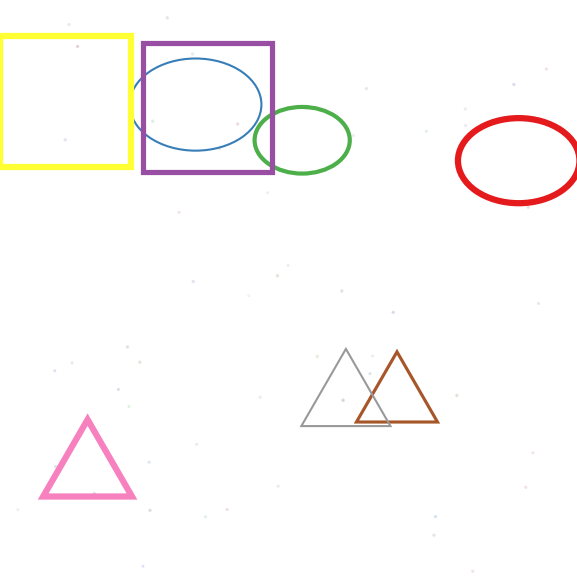[{"shape": "oval", "thickness": 3, "radius": 0.53, "center": [0.898, 0.721]}, {"shape": "oval", "thickness": 1, "radius": 0.57, "center": [0.339, 0.818]}, {"shape": "oval", "thickness": 2, "radius": 0.41, "center": [0.523, 0.756]}, {"shape": "square", "thickness": 2.5, "radius": 0.56, "center": [0.36, 0.814]}, {"shape": "square", "thickness": 3, "radius": 0.57, "center": [0.114, 0.824]}, {"shape": "triangle", "thickness": 1.5, "radius": 0.41, "center": [0.687, 0.309]}, {"shape": "triangle", "thickness": 3, "radius": 0.44, "center": [0.152, 0.184]}, {"shape": "triangle", "thickness": 1, "radius": 0.45, "center": [0.599, 0.306]}]